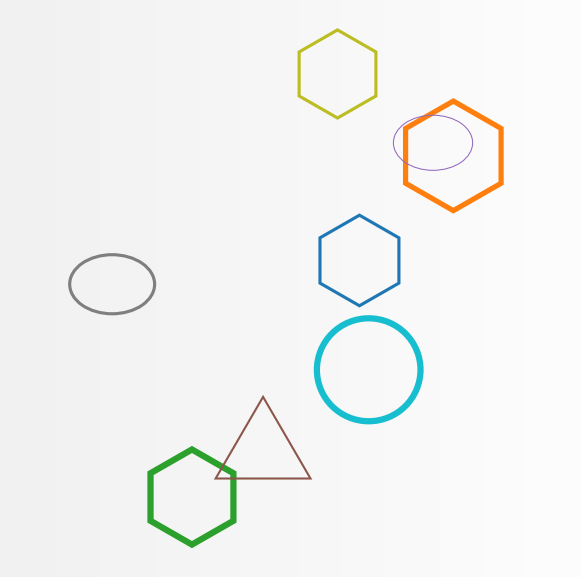[{"shape": "hexagon", "thickness": 1.5, "radius": 0.39, "center": [0.618, 0.548]}, {"shape": "hexagon", "thickness": 2.5, "radius": 0.47, "center": [0.78, 0.729]}, {"shape": "hexagon", "thickness": 3, "radius": 0.41, "center": [0.33, 0.138]}, {"shape": "oval", "thickness": 0.5, "radius": 0.34, "center": [0.745, 0.752]}, {"shape": "triangle", "thickness": 1, "radius": 0.47, "center": [0.453, 0.218]}, {"shape": "oval", "thickness": 1.5, "radius": 0.37, "center": [0.193, 0.507]}, {"shape": "hexagon", "thickness": 1.5, "radius": 0.38, "center": [0.581, 0.871]}, {"shape": "circle", "thickness": 3, "radius": 0.45, "center": [0.634, 0.359]}]